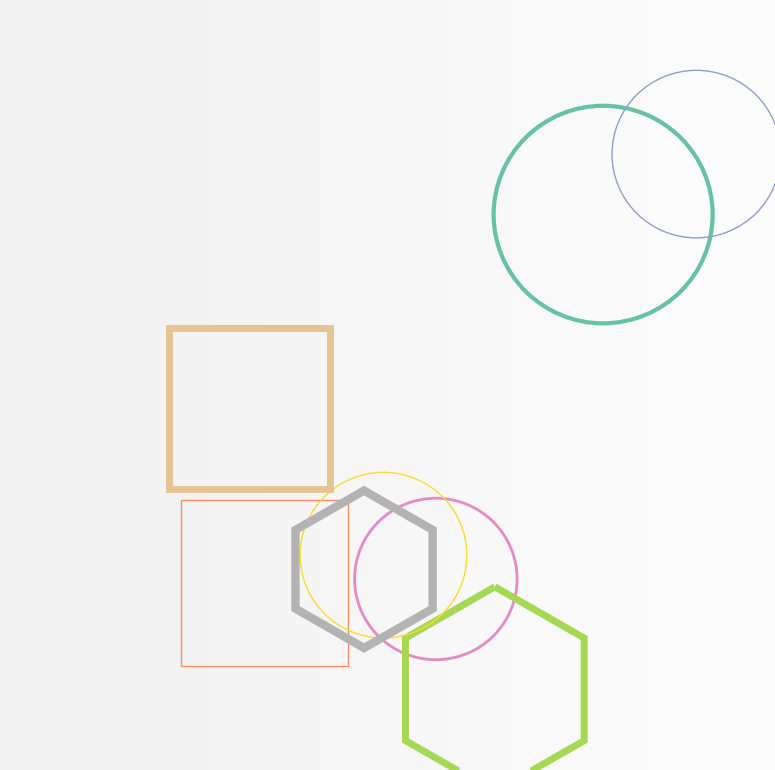[{"shape": "circle", "thickness": 1.5, "radius": 0.71, "center": [0.778, 0.721]}, {"shape": "square", "thickness": 0.5, "radius": 0.54, "center": [0.341, 0.243]}, {"shape": "circle", "thickness": 0.5, "radius": 0.54, "center": [0.899, 0.8]}, {"shape": "circle", "thickness": 1, "radius": 0.52, "center": [0.562, 0.248]}, {"shape": "hexagon", "thickness": 2.5, "radius": 0.67, "center": [0.638, 0.105]}, {"shape": "circle", "thickness": 0.5, "radius": 0.54, "center": [0.495, 0.279]}, {"shape": "square", "thickness": 2.5, "radius": 0.52, "center": [0.322, 0.47]}, {"shape": "hexagon", "thickness": 3, "radius": 0.51, "center": [0.47, 0.261]}]